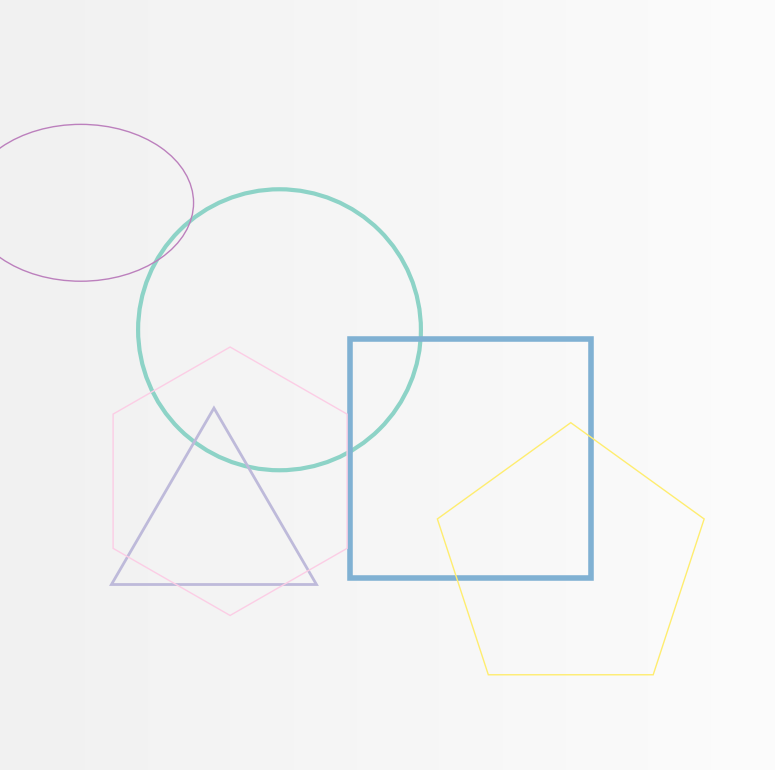[{"shape": "circle", "thickness": 1.5, "radius": 0.91, "center": [0.361, 0.572]}, {"shape": "triangle", "thickness": 1, "radius": 0.76, "center": [0.276, 0.317]}, {"shape": "square", "thickness": 2, "radius": 0.78, "center": [0.607, 0.405]}, {"shape": "hexagon", "thickness": 0.5, "radius": 0.87, "center": [0.297, 0.375]}, {"shape": "oval", "thickness": 0.5, "radius": 0.73, "center": [0.104, 0.737]}, {"shape": "pentagon", "thickness": 0.5, "radius": 0.9, "center": [0.736, 0.27]}]